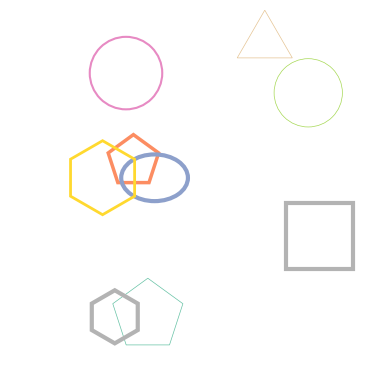[{"shape": "pentagon", "thickness": 0.5, "radius": 0.48, "center": [0.384, 0.182]}, {"shape": "pentagon", "thickness": 2.5, "radius": 0.34, "center": [0.347, 0.581]}, {"shape": "oval", "thickness": 3, "radius": 0.43, "center": [0.401, 0.538]}, {"shape": "circle", "thickness": 1.5, "radius": 0.47, "center": [0.327, 0.81]}, {"shape": "circle", "thickness": 0.5, "radius": 0.44, "center": [0.801, 0.759]}, {"shape": "hexagon", "thickness": 2, "radius": 0.48, "center": [0.266, 0.538]}, {"shape": "triangle", "thickness": 0.5, "radius": 0.41, "center": [0.688, 0.891]}, {"shape": "hexagon", "thickness": 3, "radius": 0.34, "center": [0.298, 0.177]}, {"shape": "square", "thickness": 3, "radius": 0.43, "center": [0.83, 0.387]}]